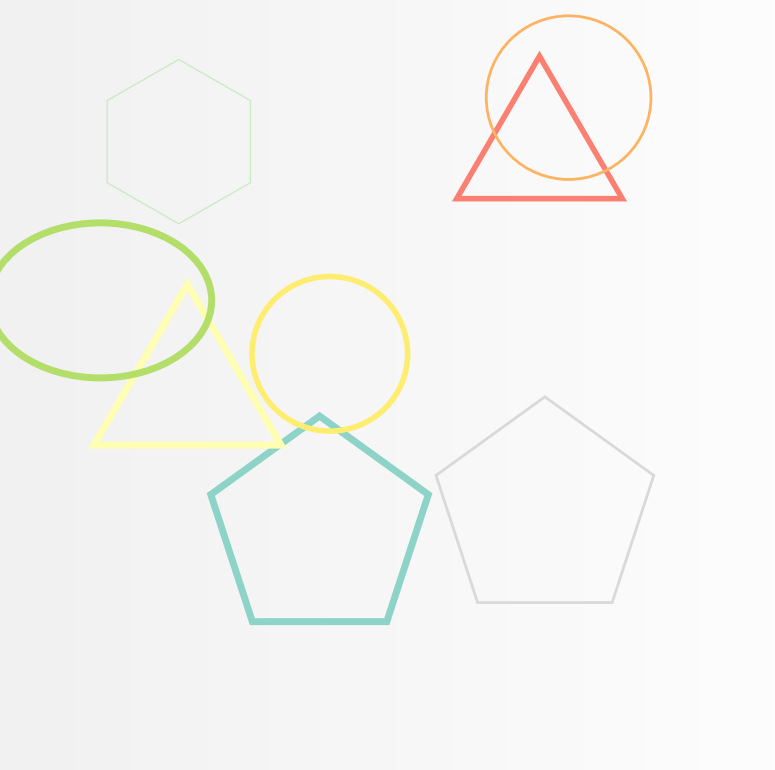[{"shape": "pentagon", "thickness": 2.5, "radius": 0.74, "center": [0.412, 0.312]}, {"shape": "triangle", "thickness": 2.5, "radius": 0.7, "center": [0.242, 0.492]}, {"shape": "triangle", "thickness": 2, "radius": 0.62, "center": [0.696, 0.804]}, {"shape": "circle", "thickness": 1, "radius": 0.53, "center": [0.734, 0.873]}, {"shape": "oval", "thickness": 2.5, "radius": 0.72, "center": [0.129, 0.61]}, {"shape": "pentagon", "thickness": 1, "radius": 0.74, "center": [0.703, 0.337]}, {"shape": "hexagon", "thickness": 0.5, "radius": 0.53, "center": [0.231, 0.816]}, {"shape": "circle", "thickness": 2, "radius": 0.5, "center": [0.426, 0.541]}]